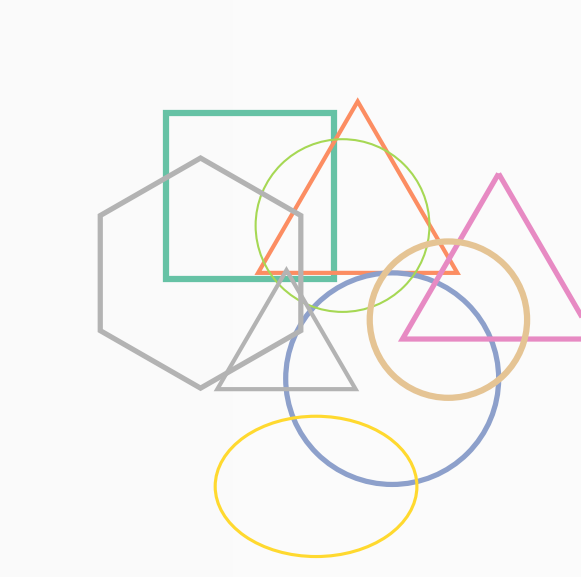[{"shape": "square", "thickness": 3, "radius": 0.72, "center": [0.43, 0.659]}, {"shape": "triangle", "thickness": 2, "radius": 0.99, "center": [0.615, 0.626]}, {"shape": "circle", "thickness": 2.5, "radius": 0.92, "center": [0.675, 0.343]}, {"shape": "triangle", "thickness": 2.5, "radius": 0.95, "center": [0.858, 0.508]}, {"shape": "circle", "thickness": 1, "radius": 0.75, "center": [0.589, 0.609]}, {"shape": "oval", "thickness": 1.5, "radius": 0.87, "center": [0.544, 0.157]}, {"shape": "circle", "thickness": 3, "radius": 0.68, "center": [0.771, 0.446]}, {"shape": "triangle", "thickness": 2, "radius": 0.69, "center": [0.493, 0.394]}, {"shape": "hexagon", "thickness": 2.5, "radius": 1.0, "center": [0.345, 0.526]}]